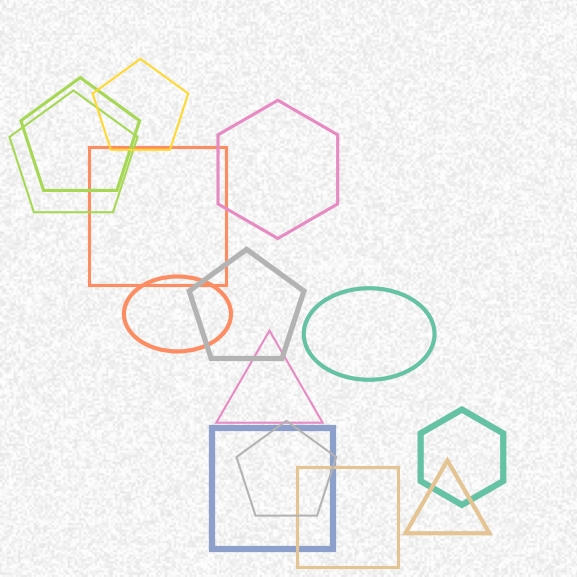[{"shape": "oval", "thickness": 2, "radius": 0.57, "center": [0.639, 0.421]}, {"shape": "hexagon", "thickness": 3, "radius": 0.41, "center": [0.8, 0.207]}, {"shape": "square", "thickness": 1.5, "radius": 0.6, "center": [0.273, 0.626]}, {"shape": "oval", "thickness": 2, "radius": 0.46, "center": [0.307, 0.455]}, {"shape": "square", "thickness": 3, "radius": 0.53, "center": [0.472, 0.153]}, {"shape": "hexagon", "thickness": 1.5, "radius": 0.6, "center": [0.481, 0.706]}, {"shape": "triangle", "thickness": 1, "radius": 0.53, "center": [0.467, 0.32]}, {"shape": "pentagon", "thickness": 1.5, "radius": 0.54, "center": [0.139, 0.757]}, {"shape": "pentagon", "thickness": 1, "radius": 0.58, "center": [0.127, 0.726]}, {"shape": "pentagon", "thickness": 1, "radius": 0.44, "center": [0.243, 0.81]}, {"shape": "triangle", "thickness": 2, "radius": 0.42, "center": [0.775, 0.118]}, {"shape": "square", "thickness": 1.5, "radius": 0.44, "center": [0.601, 0.104]}, {"shape": "pentagon", "thickness": 2.5, "radius": 0.52, "center": [0.427, 0.463]}, {"shape": "pentagon", "thickness": 1, "radius": 0.45, "center": [0.496, 0.18]}]